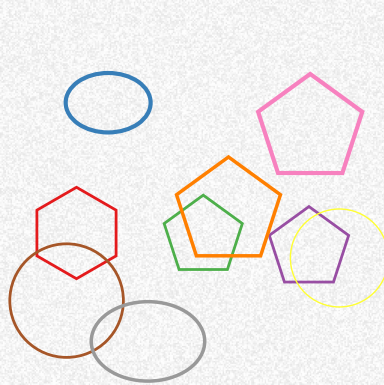[{"shape": "hexagon", "thickness": 2, "radius": 0.59, "center": [0.199, 0.395]}, {"shape": "oval", "thickness": 3, "radius": 0.55, "center": [0.281, 0.733]}, {"shape": "pentagon", "thickness": 2, "radius": 0.53, "center": [0.528, 0.386]}, {"shape": "pentagon", "thickness": 2, "radius": 0.54, "center": [0.803, 0.355]}, {"shape": "pentagon", "thickness": 2.5, "radius": 0.71, "center": [0.593, 0.45]}, {"shape": "circle", "thickness": 1, "radius": 0.64, "center": [0.881, 0.33]}, {"shape": "circle", "thickness": 2, "radius": 0.74, "center": [0.173, 0.219]}, {"shape": "pentagon", "thickness": 3, "radius": 0.71, "center": [0.806, 0.666]}, {"shape": "oval", "thickness": 2.5, "radius": 0.74, "center": [0.384, 0.113]}]